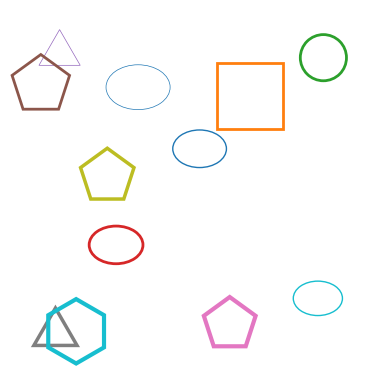[{"shape": "oval", "thickness": 0.5, "radius": 0.42, "center": [0.359, 0.773]}, {"shape": "oval", "thickness": 1, "radius": 0.35, "center": [0.518, 0.614]}, {"shape": "square", "thickness": 2, "radius": 0.43, "center": [0.649, 0.751]}, {"shape": "circle", "thickness": 2, "radius": 0.3, "center": [0.84, 0.85]}, {"shape": "oval", "thickness": 2, "radius": 0.35, "center": [0.301, 0.364]}, {"shape": "triangle", "thickness": 0.5, "radius": 0.31, "center": [0.155, 0.861]}, {"shape": "pentagon", "thickness": 2, "radius": 0.39, "center": [0.106, 0.78]}, {"shape": "pentagon", "thickness": 3, "radius": 0.35, "center": [0.597, 0.158]}, {"shape": "triangle", "thickness": 2.5, "radius": 0.32, "center": [0.144, 0.135]}, {"shape": "pentagon", "thickness": 2.5, "radius": 0.36, "center": [0.279, 0.542]}, {"shape": "hexagon", "thickness": 3, "radius": 0.42, "center": [0.198, 0.139]}, {"shape": "oval", "thickness": 1, "radius": 0.32, "center": [0.826, 0.225]}]